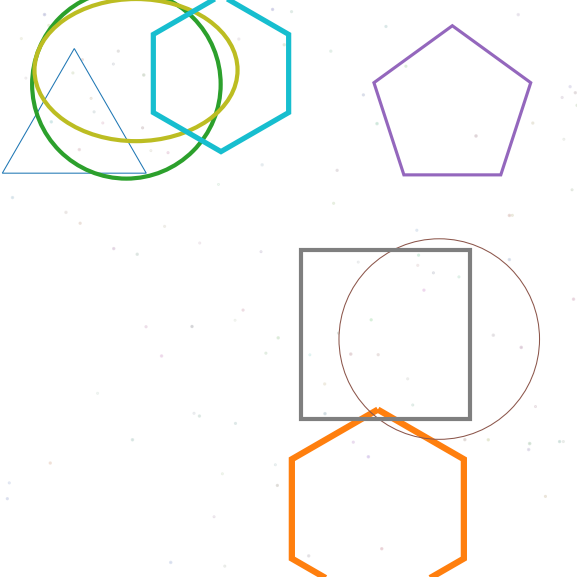[{"shape": "triangle", "thickness": 0.5, "radius": 0.72, "center": [0.129, 0.771]}, {"shape": "hexagon", "thickness": 3, "radius": 0.86, "center": [0.654, 0.118]}, {"shape": "circle", "thickness": 2, "radius": 0.82, "center": [0.219, 0.853]}, {"shape": "pentagon", "thickness": 1.5, "radius": 0.71, "center": [0.783, 0.812]}, {"shape": "circle", "thickness": 0.5, "radius": 0.87, "center": [0.761, 0.412]}, {"shape": "square", "thickness": 2, "radius": 0.73, "center": [0.667, 0.42]}, {"shape": "oval", "thickness": 2, "radius": 0.88, "center": [0.236, 0.878]}, {"shape": "hexagon", "thickness": 2.5, "radius": 0.68, "center": [0.383, 0.872]}]